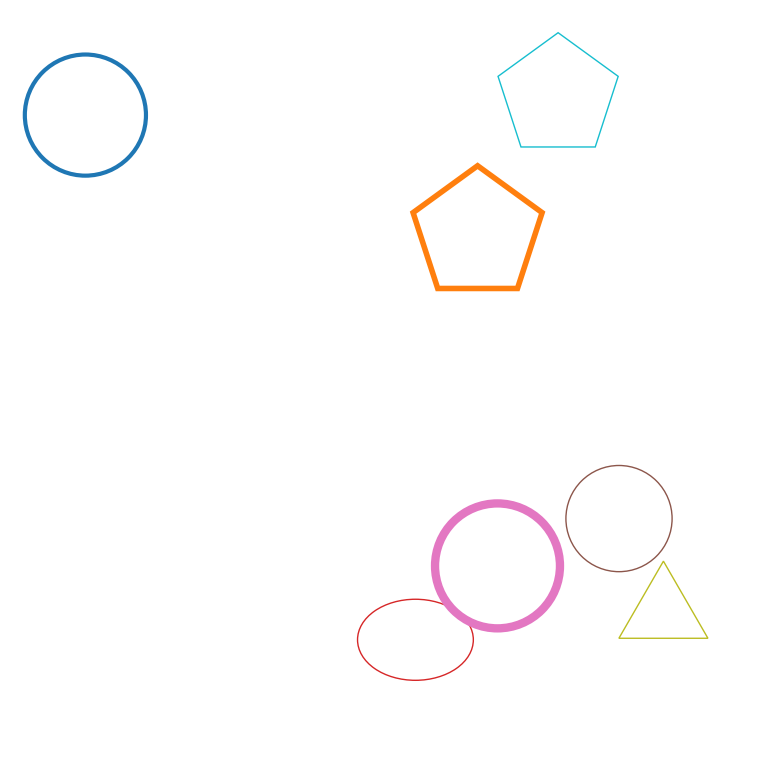[{"shape": "circle", "thickness": 1.5, "radius": 0.39, "center": [0.111, 0.851]}, {"shape": "pentagon", "thickness": 2, "radius": 0.44, "center": [0.62, 0.697]}, {"shape": "oval", "thickness": 0.5, "radius": 0.38, "center": [0.54, 0.169]}, {"shape": "circle", "thickness": 0.5, "radius": 0.34, "center": [0.804, 0.327]}, {"shape": "circle", "thickness": 3, "radius": 0.41, "center": [0.646, 0.265]}, {"shape": "triangle", "thickness": 0.5, "radius": 0.33, "center": [0.862, 0.204]}, {"shape": "pentagon", "thickness": 0.5, "radius": 0.41, "center": [0.725, 0.875]}]